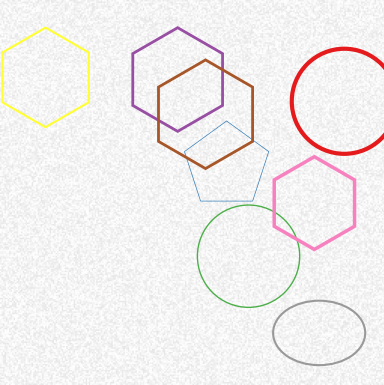[{"shape": "circle", "thickness": 3, "radius": 0.68, "center": [0.894, 0.737]}, {"shape": "pentagon", "thickness": 0.5, "radius": 0.58, "center": [0.589, 0.571]}, {"shape": "circle", "thickness": 1, "radius": 0.66, "center": [0.646, 0.335]}, {"shape": "hexagon", "thickness": 2, "radius": 0.67, "center": [0.461, 0.793]}, {"shape": "hexagon", "thickness": 1.5, "radius": 0.65, "center": [0.118, 0.799]}, {"shape": "hexagon", "thickness": 2, "radius": 0.71, "center": [0.534, 0.703]}, {"shape": "hexagon", "thickness": 2.5, "radius": 0.6, "center": [0.817, 0.473]}, {"shape": "oval", "thickness": 1.5, "radius": 0.6, "center": [0.829, 0.135]}]